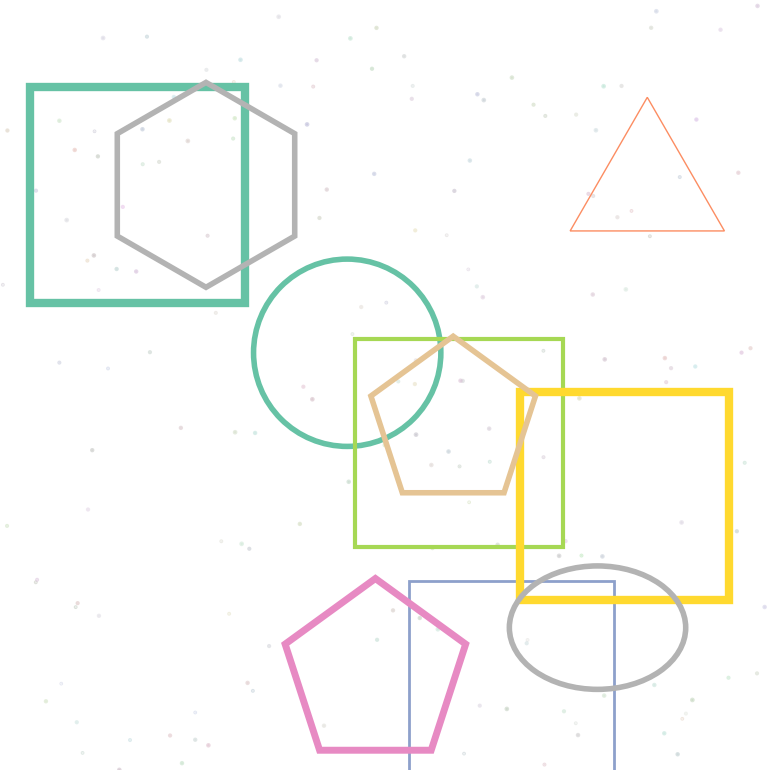[{"shape": "circle", "thickness": 2, "radius": 0.61, "center": [0.451, 0.542]}, {"shape": "square", "thickness": 3, "radius": 0.7, "center": [0.178, 0.747]}, {"shape": "triangle", "thickness": 0.5, "radius": 0.58, "center": [0.841, 0.758]}, {"shape": "square", "thickness": 1, "radius": 0.66, "center": [0.664, 0.113]}, {"shape": "pentagon", "thickness": 2.5, "radius": 0.62, "center": [0.488, 0.125]}, {"shape": "square", "thickness": 1.5, "radius": 0.67, "center": [0.596, 0.425]}, {"shape": "square", "thickness": 3, "radius": 0.68, "center": [0.811, 0.356]}, {"shape": "pentagon", "thickness": 2, "radius": 0.56, "center": [0.589, 0.451]}, {"shape": "hexagon", "thickness": 2, "radius": 0.67, "center": [0.268, 0.76]}, {"shape": "oval", "thickness": 2, "radius": 0.57, "center": [0.776, 0.185]}]